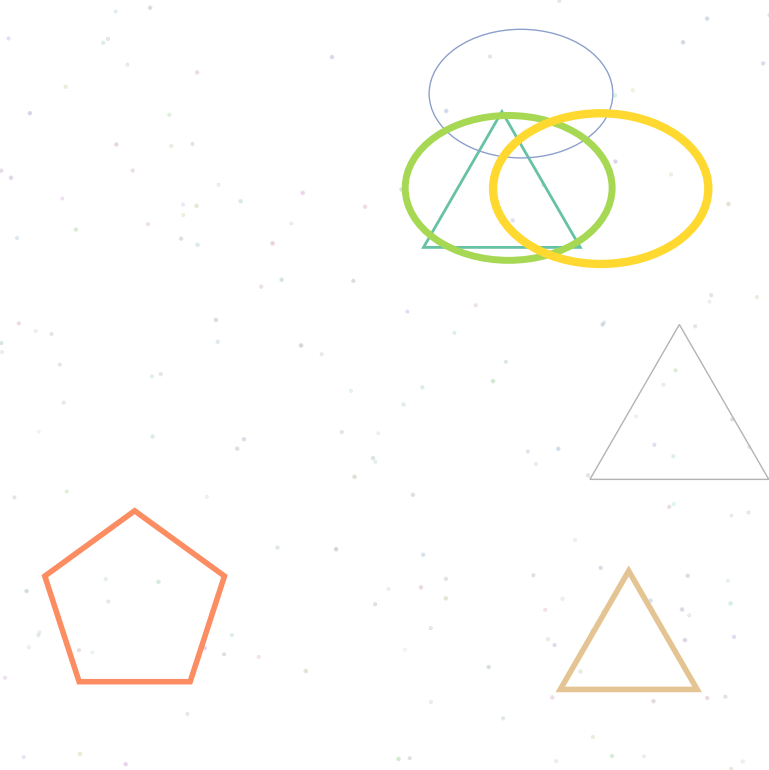[{"shape": "triangle", "thickness": 1, "radius": 0.59, "center": [0.652, 0.738]}, {"shape": "pentagon", "thickness": 2, "radius": 0.61, "center": [0.175, 0.214]}, {"shape": "oval", "thickness": 0.5, "radius": 0.6, "center": [0.677, 0.878]}, {"shape": "oval", "thickness": 2.5, "radius": 0.67, "center": [0.661, 0.756]}, {"shape": "oval", "thickness": 3, "radius": 0.7, "center": [0.78, 0.755]}, {"shape": "triangle", "thickness": 2, "radius": 0.51, "center": [0.816, 0.156]}, {"shape": "triangle", "thickness": 0.5, "radius": 0.67, "center": [0.882, 0.444]}]